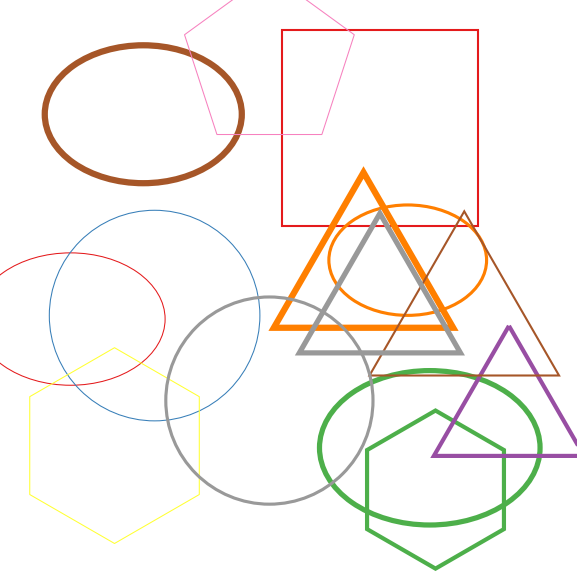[{"shape": "square", "thickness": 1, "radius": 0.85, "center": [0.657, 0.777]}, {"shape": "oval", "thickness": 0.5, "radius": 0.82, "center": [0.122, 0.447]}, {"shape": "circle", "thickness": 0.5, "radius": 0.91, "center": [0.268, 0.453]}, {"shape": "hexagon", "thickness": 2, "radius": 0.68, "center": [0.754, 0.151]}, {"shape": "oval", "thickness": 2.5, "radius": 0.95, "center": [0.744, 0.224]}, {"shape": "triangle", "thickness": 2, "radius": 0.75, "center": [0.881, 0.285]}, {"shape": "triangle", "thickness": 3, "radius": 0.9, "center": [0.629, 0.521]}, {"shape": "oval", "thickness": 1.5, "radius": 0.68, "center": [0.706, 0.549]}, {"shape": "hexagon", "thickness": 0.5, "radius": 0.85, "center": [0.198, 0.228]}, {"shape": "triangle", "thickness": 1, "radius": 0.95, "center": [0.804, 0.444]}, {"shape": "oval", "thickness": 3, "radius": 0.85, "center": [0.248, 0.801]}, {"shape": "pentagon", "thickness": 0.5, "radius": 0.77, "center": [0.466, 0.891]}, {"shape": "triangle", "thickness": 2.5, "radius": 0.81, "center": [0.658, 0.469]}, {"shape": "circle", "thickness": 1.5, "radius": 0.9, "center": [0.466, 0.305]}]